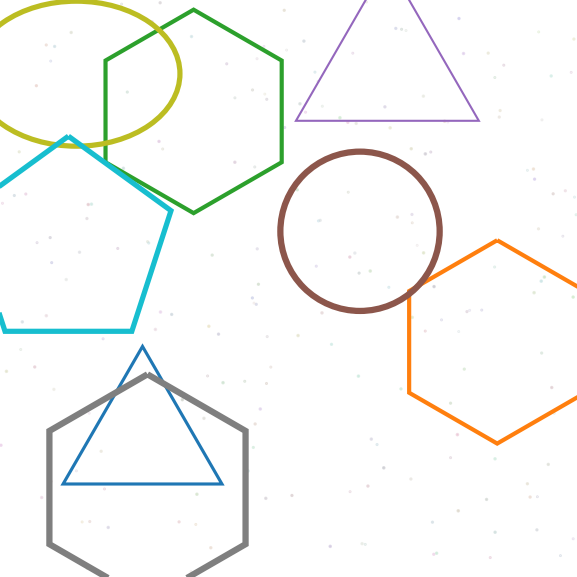[{"shape": "triangle", "thickness": 1.5, "radius": 0.79, "center": [0.247, 0.24]}, {"shape": "hexagon", "thickness": 2, "radius": 0.88, "center": [0.861, 0.407]}, {"shape": "hexagon", "thickness": 2, "radius": 0.88, "center": [0.335, 0.806]}, {"shape": "triangle", "thickness": 1, "radius": 0.91, "center": [0.671, 0.881]}, {"shape": "circle", "thickness": 3, "radius": 0.69, "center": [0.623, 0.599]}, {"shape": "hexagon", "thickness": 3, "radius": 0.98, "center": [0.255, 0.155]}, {"shape": "oval", "thickness": 2.5, "radius": 0.9, "center": [0.132, 0.872]}, {"shape": "pentagon", "thickness": 2.5, "radius": 0.93, "center": [0.118, 0.577]}]